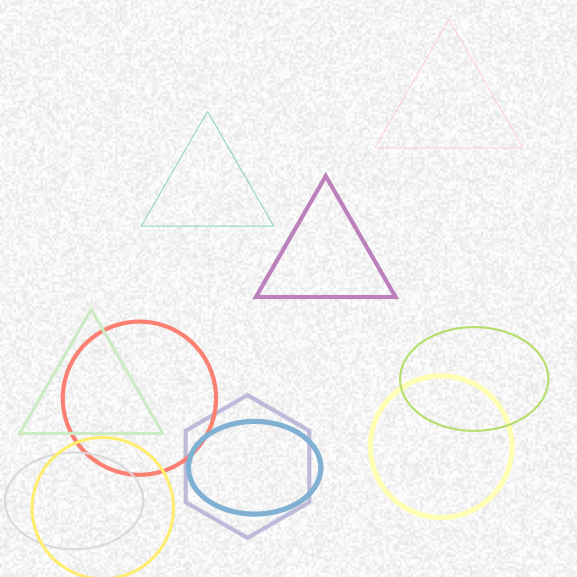[{"shape": "triangle", "thickness": 0.5, "radius": 0.66, "center": [0.359, 0.674]}, {"shape": "circle", "thickness": 2.5, "radius": 0.61, "center": [0.764, 0.226]}, {"shape": "hexagon", "thickness": 2, "radius": 0.62, "center": [0.429, 0.191]}, {"shape": "circle", "thickness": 2, "radius": 0.66, "center": [0.241, 0.31]}, {"shape": "oval", "thickness": 2.5, "radius": 0.57, "center": [0.441, 0.189]}, {"shape": "oval", "thickness": 1, "radius": 0.64, "center": [0.821, 0.343]}, {"shape": "triangle", "thickness": 0.5, "radius": 0.74, "center": [0.777, 0.817]}, {"shape": "oval", "thickness": 1, "radius": 0.6, "center": [0.128, 0.132]}, {"shape": "triangle", "thickness": 2, "radius": 0.7, "center": [0.564, 0.555]}, {"shape": "triangle", "thickness": 1.5, "radius": 0.72, "center": [0.158, 0.32]}, {"shape": "circle", "thickness": 1.5, "radius": 0.61, "center": [0.178, 0.119]}]